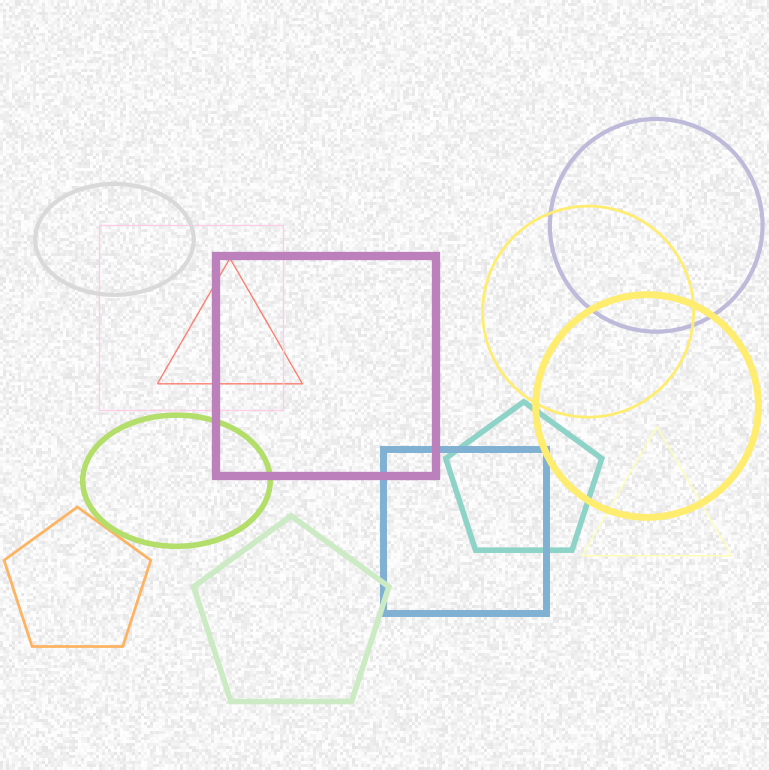[{"shape": "pentagon", "thickness": 2, "radius": 0.53, "center": [0.68, 0.372]}, {"shape": "triangle", "thickness": 0.5, "radius": 0.56, "center": [0.853, 0.334]}, {"shape": "circle", "thickness": 1.5, "radius": 0.69, "center": [0.852, 0.707]}, {"shape": "triangle", "thickness": 0.5, "radius": 0.54, "center": [0.299, 0.556]}, {"shape": "square", "thickness": 2.5, "radius": 0.53, "center": [0.604, 0.31]}, {"shape": "pentagon", "thickness": 1, "radius": 0.5, "center": [0.101, 0.241]}, {"shape": "oval", "thickness": 2, "radius": 0.61, "center": [0.229, 0.376]}, {"shape": "square", "thickness": 0.5, "radius": 0.6, "center": [0.248, 0.588]}, {"shape": "oval", "thickness": 1.5, "radius": 0.51, "center": [0.149, 0.689]}, {"shape": "square", "thickness": 3, "radius": 0.71, "center": [0.423, 0.525]}, {"shape": "pentagon", "thickness": 2, "radius": 0.67, "center": [0.378, 0.197]}, {"shape": "circle", "thickness": 1, "radius": 0.69, "center": [0.764, 0.595]}, {"shape": "circle", "thickness": 2.5, "radius": 0.72, "center": [0.84, 0.473]}]